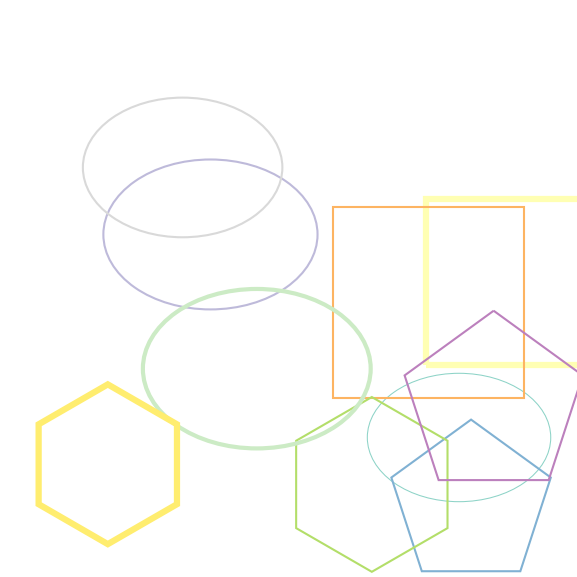[{"shape": "oval", "thickness": 0.5, "radius": 0.79, "center": [0.795, 0.242]}, {"shape": "square", "thickness": 3, "radius": 0.72, "center": [0.883, 0.511]}, {"shape": "oval", "thickness": 1, "radius": 0.93, "center": [0.364, 0.593]}, {"shape": "pentagon", "thickness": 1, "radius": 0.73, "center": [0.816, 0.127]}, {"shape": "square", "thickness": 1, "radius": 0.83, "center": [0.742, 0.476]}, {"shape": "hexagon", "thickness": 1, "radius": 0.76, "center": [0.644, 0.16]}, {"shape": "oval", "thickness": 1, "radius": 0.86, "center": [0.316, 0.709]}, {"shape": "pentagon", "thickness": 1, "radius": 0.81, "center": [0.855, 0.299]}, {"shape": "oval", "thickness": 2, "radius": 0.99, "center": [0.445, 0.361]}, {"shape": "hexagon", "thickness": 3, "radius": 0.69, "center": [0.187, 0.195]}]